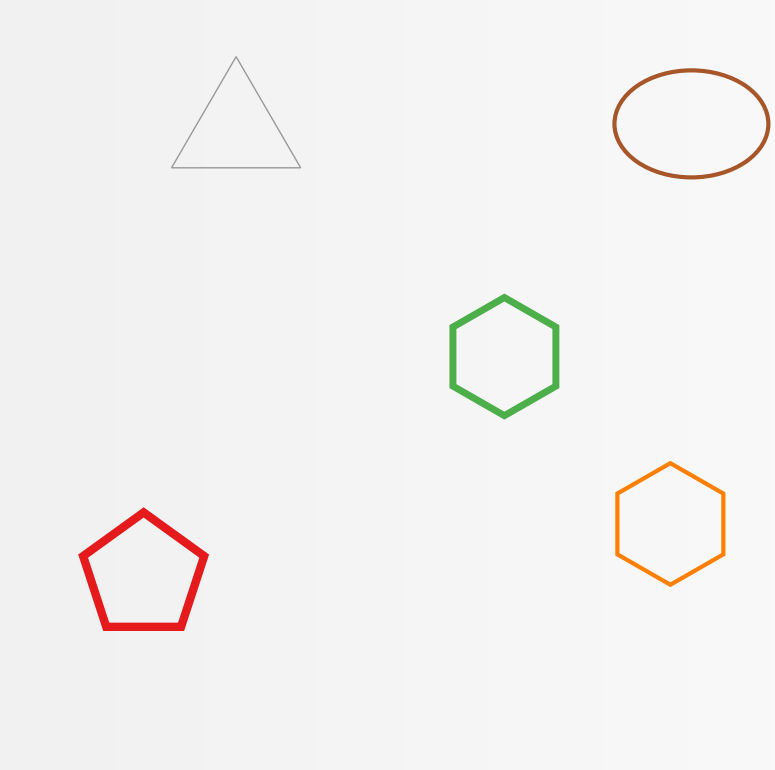[{"shape": "pentagon", "thickness": 3, "radius": 0.41, "center": [0.185, 0.252]}, {"shape": "hexagon", "thickness": 2.5, "radius": 0.38, "center": [0.651, 0.537]}, {"shape": "hexagon", "thickness": 1.5, "radius": 0.39, "center": [0.865, 0.32]}, {"shape": "oval", "thickness": 1.5, "radius": 0.5, "center": [0.892, 0.839]}, {"shape": "triangle", "thickness": 0.5, "radius": 0.48, "center": [0.305, 0.83]}]